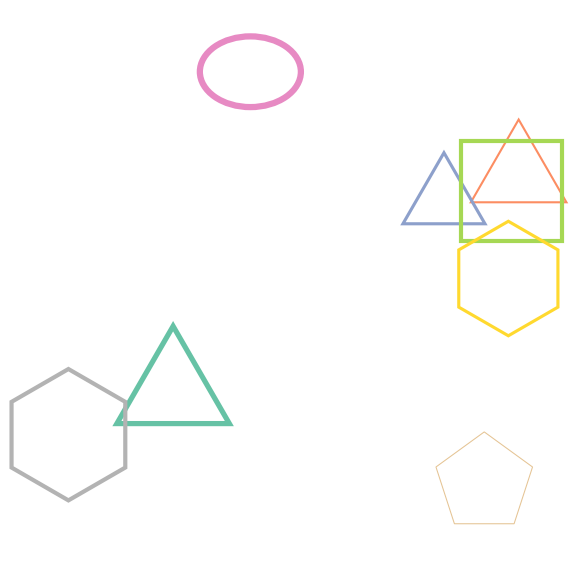[{"shape": "triangle", "thickness": 2.5, "radius": 0.56, "center": [0.3, 0.322]}, {"shape": "triangle", "thickness": 1, "radius": 0.48, "center": [0.898, 0.697]}, {"shape": "triangle", "thickness": 1.5, "radius": 0.41, "center": [0.769, 0.653]}, {"shape": "oval", "thickness": 3, "radius": 0.44, "center": [0.434, 0.875]}, {"shape": "square", "thickness": 2, "radius": 0.43, "center": [0.886, 0.668]}, {"shape": "hexagon", "thickness": 1.5, "radius": 0.5, "center": [0.88, 0.517]}, {"shape": "pentagon", "thickness": 0.5, "radius": 0.44, "center": [0.839, 0.163]}, {"shape": "hexagon", "thickness": 2, "radius": 0.57, "center": [0.118, 0.246]}]